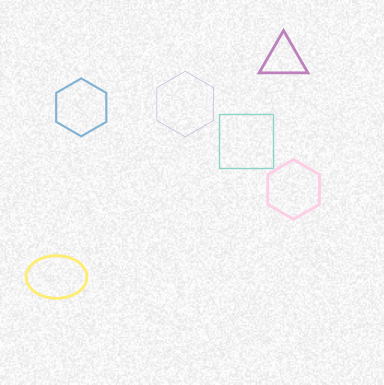[{"shape": "square", "thickness": 1, "radius": 0.35, "center": [0.638, 0.634]}, {"shape": "hexagon", "thickness": 0.5, "radius": 0.43, "center": [0.481, 0.73]}, {"shape": "hexagon", "thickness": 1.5, "radius": 0.38, "center": [0.211, 0.721]}, {"shape": "hexagon", "thickness": 2, "radius": 0.39, "center": [0.763, 0.508]}, {"shape": "triangle", "thickness": 2, "radius": 0.37, "center": [0.736, 0.847]}, {"shape": "oval", "thickness": 2, "radius": 0.4, "center": [0.147, 0.281]}]